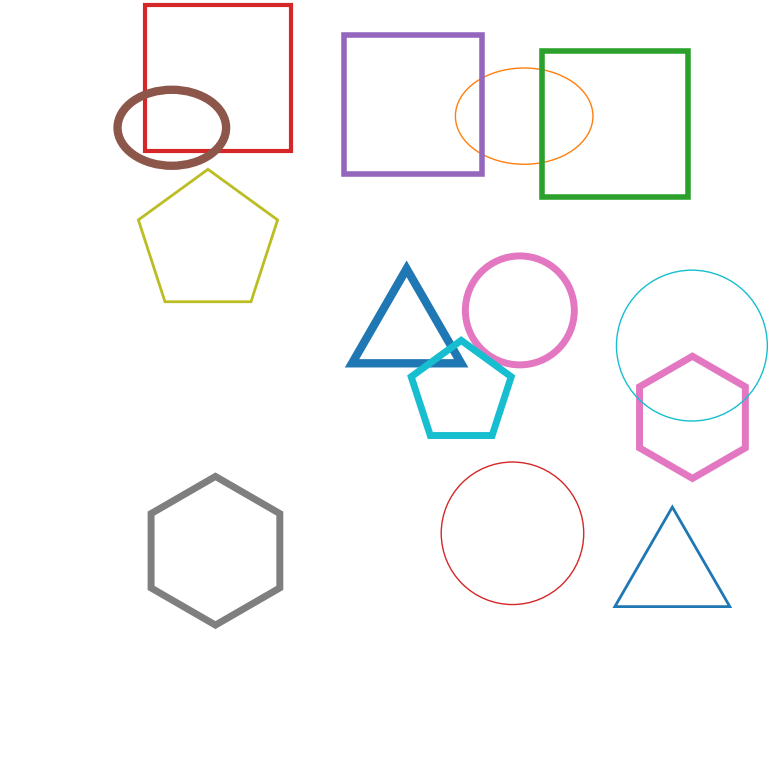[{"shape": "triangle", "thickness": 1, "radius": 0.43, "center": [0.873, 0.255]}, {"shape": "triangle", "thickness": 3, "radius": 0.41, "center": [0.528, 0.569]}, {"shape": "oval", "thickness": 0.5, "radius": 0.45, "center": [0.681, 0.849]}, {"shape": "square", "thickness": 2, "radius": 0.47, "center": [0.799, 0.839]}, {"shape": "circle", "thickness": 0.5, "radius": 0.46, "center": [0.666, 0.307]}, {"shape": "square", "thickness": 1.5, "radius": 0.47, "center": [0.283, 0.899]}, {"shape": "square", "thickness": 2, "radius": 0.45, "center": [0.537, 0.864]}, {"shape": "oval", "thickness": 3, "radius": 0.35, "center": [0.223, 0.834]}, {"shape": "hexagon", "thickness": 2.5, "radius": 0.4, "center": [0.899, 0.458]}, {"shape": "circle", "thickness": 2.5, "radius": 0.35, "center": [0.675, 0.597]}, {"shape": "hexagon", "thickness": 2.5, "radius": 0.48, "center": [0.28, 0.285]}, {"shape": "pentagon", "thickness": 1, "radius": 0.48, "center": [0.27, 0.685]}, {"shape": "pentagon", "thickness": 2.5, "radius": 0.34, "center": [0.599, 0.49]}, {"shape": "circle", "thickness": 0.5, "radius": 0.49, "center": [0.899, 0.551]}]